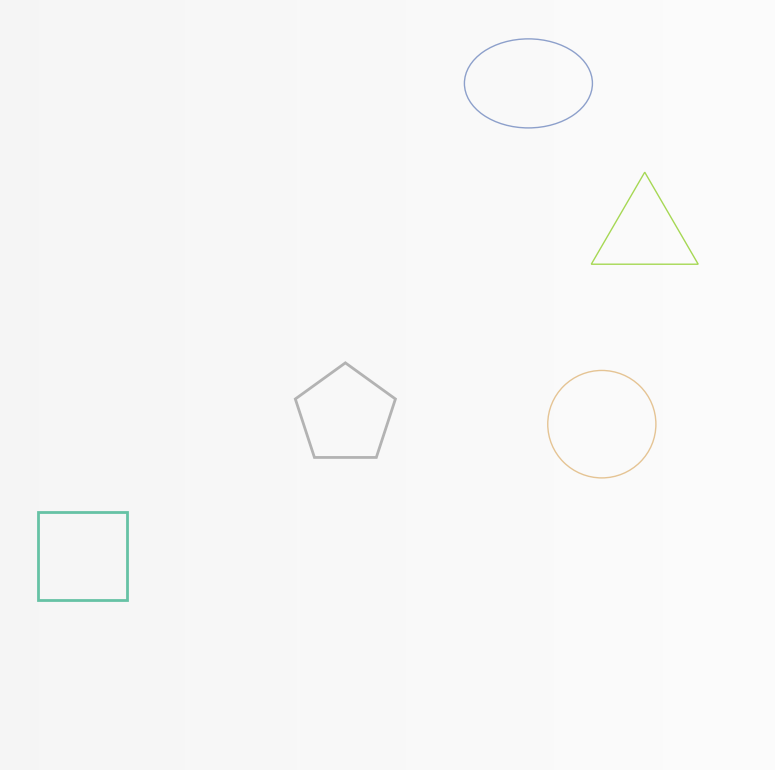[{"shape": "square", "thickness": 1, "radius": 0.29, "center": [0.106, 0.278]}, {"shape": "oval", "thickness": 0.5, "radius": 0.41, "center": [0.682, 0.892]}, {"shape": "triangle", "thickness": 0.5, "radius": 0.4, "center": [0.832, 0.697]}, {"shape": "circle", "thickness": 0.5, "radius": 0.35, "center": [0.777, 0.449]}, {"shape": "pentagon", "thickness": 1, "radius": 0.34, "center": [0.446, 0.461]}]